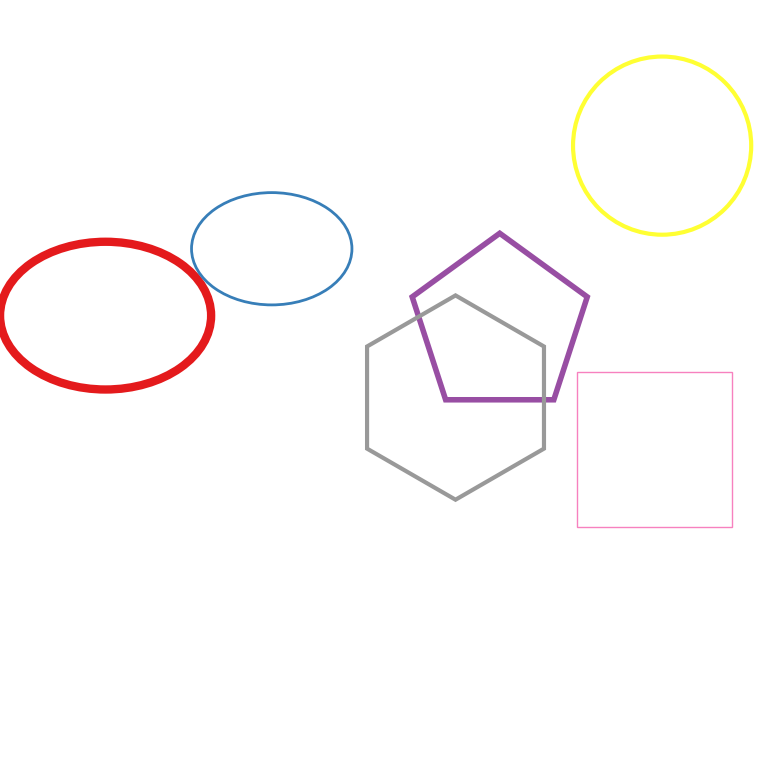[{"shape": "oval", "thickness": 3, "radius": 0.69, "center": [0.137, 0.59]}, {"shape": "oval", "thickness": 1, "radius": 0.52, "center": [0.353, 0.677]}, {"shape": "pentagon", "thickness": 2, "radius": 0.6, "center": [0.649, 0.578]}, {"shape": "circle", "thickness": 1.5, "radius": 0.58, "center": [0.86, 0.811]}, {"shape": "square", "thickness": 0.5, "radius": 0.5, "center": [0.85, 0.417]}, {"shape": "hexagon", "thickness": 1.5, "radius": 0.66, "center": [0.592, 0.484]}]